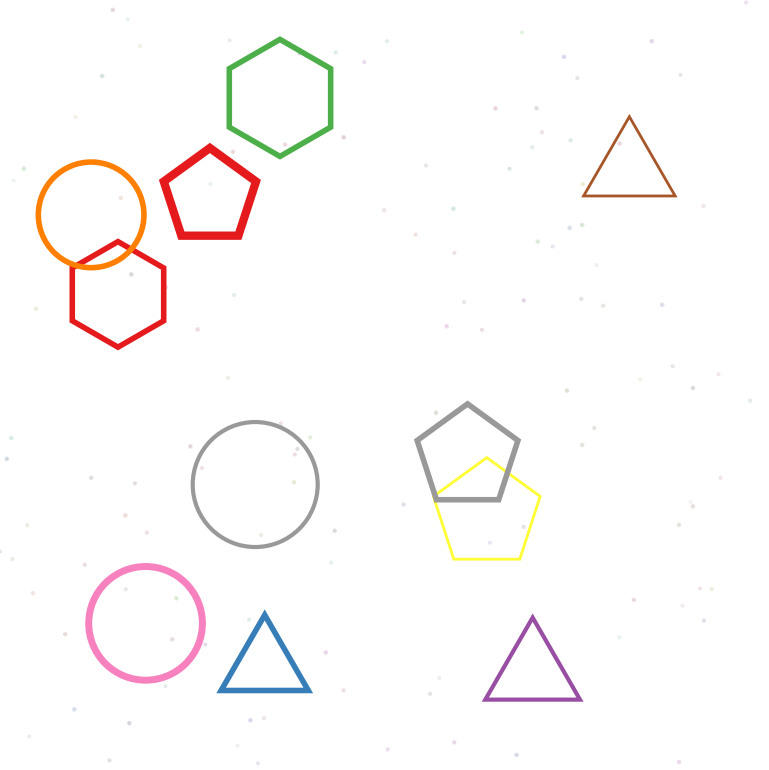[{"shape": "hexagon", "thickness": 2, "radius": 0.34, "center": [0.153, 0.618]}, {"shape": "pentagon", "thickness": 3, "radius": 0.31, "center": [0.273, 0.745]}, {"shape": "triangle", "thickness": 2, "radius": 0.33, "center": [0.344, 0.136]}, {"shape": "hexagon", "thickness": 2, "radius": 0.38, "center": [0.364, 0.873]}, {"shape": "triangle", "thickness": 1.5, "radius": 0.36, "center": [0.692, 0.127]}, {"shape": "circle", "thickness": 2, "radius": 0.34, "center": [0.118, 0.721]}, {"shape": "pentagon", "thickness": 1, "radius": 0.36, "center": [0.632, 0.333]}, {"shape": "triangle", "thickness": 1, "radius": 0.34, "center": [0.817, 0.78]}, {"shape": "circle", "thickness": 2.5, "radius": 0.37, "center": [0.189, 0.19]}, {"shape": "circle", "thickness": 1.5, "radius": 0.41, "center": [0.331, 0.371]}, {"shape": "pentagon", "thickness": 2, "radius": 0.34, "center": [0.607, 0.407]}]